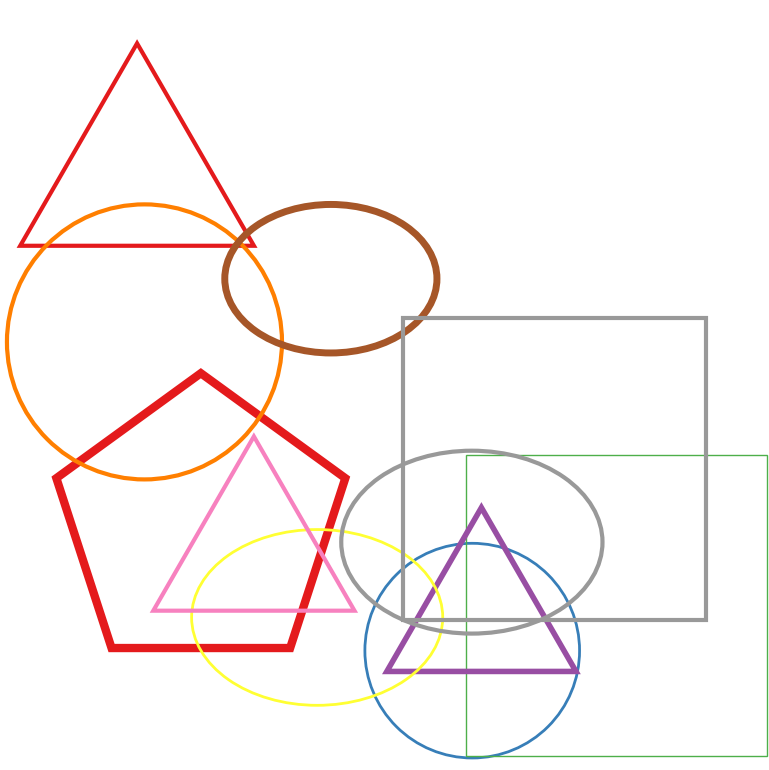[{"shape": "triangle", "thickness": 1.5, "radius": 0.88, "center": [0.178, 0.768]}, {"shape": "pentagon", "thickness": 3, "radius": 0.99, "center": [0.261, 0.318]}, {"shape": "circle", "thickness": 1, "radius": 0.7, "center": [0.613, 0.155]}, {"shape": "square", "thickness": 0.5, "radius": 0.98, "center": [0.801, 0.213]}, {"shape": "triangle", "thickness": 2, "radius": 0.71, "center": [0.625, 0.199]}, {"shape": "circle", "thickness": 1.5, "radius": 0.89, "center": [0.188, 0.556]}, {"shape": "oval", "thickness": 1, "radius": 0.82, "center": [0.412, 0.198]}, {"shape": "oval", "thickness": 2.5, "radius": 0.69, "center": [0.43, 0.638]}, {"shape": "triangle", "thickness": 1.5, "radius": 0.75, "center": [0.33, 0.282]}, {"shape": "square", "thickness": 1.5, "radius": 0.98, "center": [0.72, 0.391]}, {"shape": "oval", "thickness": 1.5, "radius": 0.85, "center": [0.613, 0.296]}]